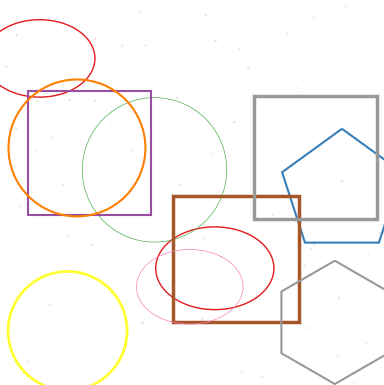[{"shape": "oval", "thickness": 1, "radius": 0.77, "center": [0.558, 0.303]}, {"shape": "oval", "thickness": 1, "radius": 0.72, "center": [0.103, 0.848]}, {"shape": "pentagon", "thickness": 1.5, "radius": 0.82, "center": [0.888, 0.502]}, {"shape": "circle", "thickness": 0.5, "radius": 0.94, "center": [0.401, 0.559]}, {"shape": "square", "thickness": 1.5, "radius": 0.8, "center": [0.232, 0.603]}, {"shape": "circle", "thickness": 1.5, "radius": 0.89, "center": [0.2, 0.616]}, {"shape": "circle", "thickness": 2, "radius": 0.77, "center": [0.176, 0.14]}, {"shape": "square", "thickness": 2.5, "radius": 0.82, "center": [0.614, 0.328]}, {"shape": "oval", "thickness": 0.5, "radius": 0.69, "center": [0.493, 0.255]}, {"shape": "square", "thickness": 2.5, "radius": 0.8, "center": [0.82, 0.591]}, {"shape": "hexagon", "thickness": 1.5, "radius": 0.8, "center": [0.87, 0.163]}]